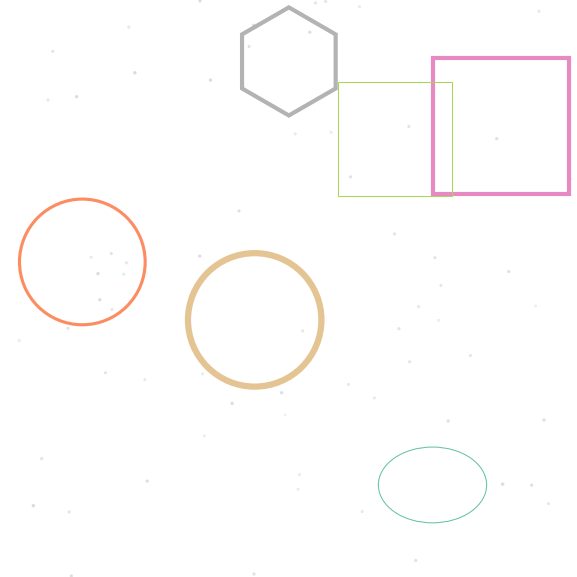[{"shape": "oval", "thickness": 0.5, "radius": 0.47, "center": [0.749, 0.159]}, {"shape": "circle", "thickness": 1.5, "radius": 0.54, "center": [0.143, 0.546]}, {"shape": "square", "thickness": 2, "radius": 0.59, "center": [0.867, 0.781]}, {"shape": "square", "thickness": 0.5, "radius": 0.5, "center": [0.684, 0.758]}, {"shape": "circle", "thickness": 3, "radius": 0.58, "center": [0.441, 0.445]}, {"shape": "hexagon", "thickness": 2, "radius": 0.47, "center": [0.5, 0.893]}]